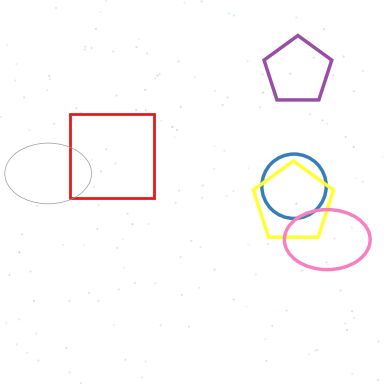[{"shape": "square", "thickness": 2, "radius": 0.54, "center": [0.291, 0.595]}, {"shape": "circle", "thickness": 2.5, "radius": 0.42, "center": [0.764, 0.516]}, {"shape": "pentagon", "thickness": 2.5, "radius": 0.46, "center": [0.774, 0.815]}, {"shape": "pentagon", "thickness": 2.5, "radius": 0.55, "center": [0.762, 0.472]}, {"shape": "oval", "thickness": 2.5, "radius": 0.56, "center": [0.85, 0.378]}, {"shape": "oval", "thickness": 0.5, "radius": 0.56, "center": [0.125, 0.549]}]